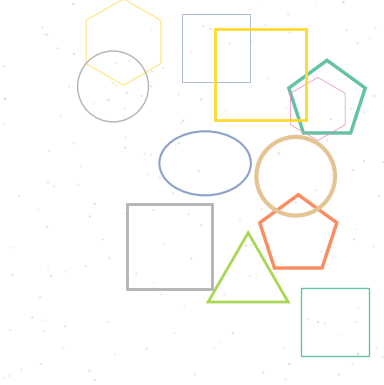[{"shape": "square", "thickness": 1, "radius": 0.44, "center": [0.869, 0.164]}, {"shape": "pentagon", "thickness": 2.5, "radius": 0.52, "center": [0.849, 0.739]}, {"shape": "pentagon", "thickness": 2.5, "radius": 0.53, "center": [0.775, 0.389]}, {"shape": "square", "thickness": 0.5, "radius": 0.44, "center": [0.562, 0.876]}, {"shape": "oval", "thickness": 1.5, "radius": 0.59, "center": [0.533, 0.576]}, {"shape": "hexagon", "thickness": 0.5, "radius": 0.41, "center": [0.826, 0.717]}, {"shape": "triangle", "thickness": 2, "radius": 0.6, "center": [0.645, 0.276]}, {"shape": "hexagon", "thickness": 0.5, "radius": 0.56, "center": [0.321, 0.891]}, {"shape": "square", "thickness": 2, "radius": 0.59, "center": [0.676, 0.805]}, {"shape": "circle", "thickness": 3, "radius": 0.51, "center": [0.768, 0.542]}, {"shape": "circle", "thickness": 1, "radius": 0.46, "center": [0.294, 0.775]}, {"shape": "square", "thickness": 2, "radius": 0.55, "center": [0.44, 0.359]}]